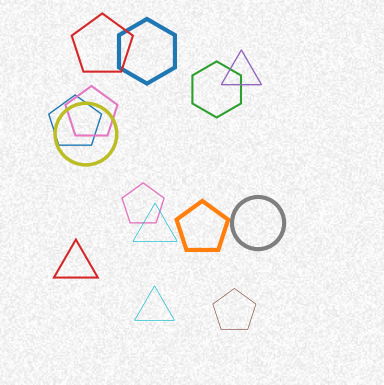[{"shape": "pentagon", "thickness": 1, "radius": 0.36, "center": [0.195, 0.681]}, {"shape": "hexagon", "thickness": 3, "radius": 0.42, "center": [0.382, 0.867]}, {"shape": "pentagon", "thickness": 3, "radius": 0.35, "center": [0.526, 0.408]}, {"shape": "hexagon", "thickness": 1.5, "radius": 0.36, "center": [0.563, 0.768]}, {"shape": "triangle", "thickness": 1.5, "radius": 0.33, "center": [0.197, 0.312]}, {"shape": "pentagon", "thickness": 1.5, "radius": 0.42, "center": [0.266, 0.882]}, {"shape": "triangle", "thickness": 1, "radius": 0.3, "center": [0.627, 0.81]}, {"shape": "pentagon", "thickness": 0.5, "radius": 0.29, "center": [0.609, 0.192]}, {"shape": "pentagon", "thickness": 1.5, "radius": 0.36, "center": [0.238, 0.706]}, {"shape": "pentagon", "thickness": 1, "radius": 0.29, "center": [0.372, 0.468]}, {"shape": "circle", "thickness": 3, "radius": 0.34, "center": [0.67, 0.421]}, {"shape": "circle", "thickness": 2.5, "radius": 0.4, "center": [0.223, 0.652]}, {"shape": "triangle", "thickness": 0.5, "radius": 0.33, "center": [0.403, 0.406]}, {"shape": "triangle", "thickness": 0.5, "radius": 0.3, "center": [0.401, 0.198]}]